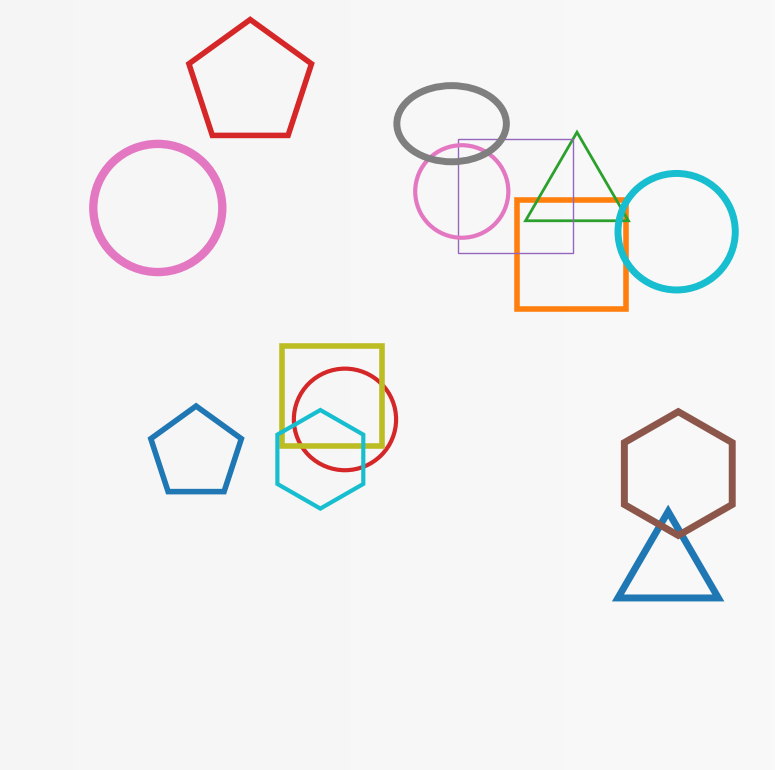[{"shape": "triangle", "thickness": 2.5, "radius": 0.37, "center": [0.862, 0.261]}, {"shape": "pentagon", "thickness": 2, "radius": 0.31, "center": [0.253, 0.411]}, {"shape": "square", "thickness": 2, "radius": 0.35, "center": [0.738, 0.67]}, {"shape": "triangle", "thickness": 1, "radius": 0.38, "center": [0.745, 0.752]}, {"shape": "circle", "thickness": 1.5, "radius": 0.33, "center": [0.445, 0.455]}, {"shape": "pentagon", "thickness": 2, "radius": 0.42, "center": [0.323, 0.891]}, {"shape": "square", "thickness": 0.5, "radius": 0.37, "center": [0.665, 0.745]}, {"shape": "hexagon", "thickness": 2.5, "radius": 0.4, "center": [0.875, 0.385]}, {"shape": "circle", "thickness": 3, "radius": 0.42, "center": [0.204, 0.73]}, {"shape": "circle", "thickness": 1.5, "radius": 0.3, "center": [0.596, 0.751]}, {"shape": "oval", "thickness": 2.5, "radius": 0.35, "center": [0.583, 0.839]}, {"shape": "square", "thickness": 2, "radius": 0.32, "center": [0.428, 0.486]}, {"shape": "hexagon", "thickness": 1.5, "radius": 0.32, "center": [0.413, 0.404]}, {"shape": "circle", "thickness": 2.5, "radius": 0.38, "center": [0.873, 0.699]}]